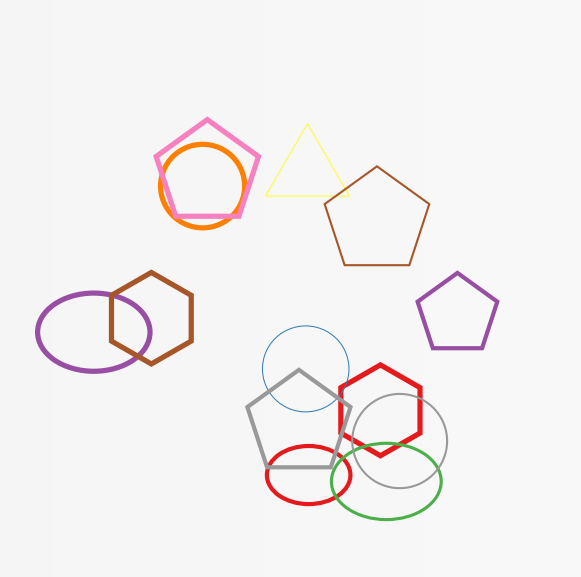[{"shape": "hexagon", "thickness": 2.5, "radius": 0.39, "center": [0.654, 0.289]}, {"shape": "oval", "thickness": 2, "radius": 0.36, "center": [0.531, 0.177]}, {"shape": "circle", "thickness": 0.5, "radius": 0.37, "center": [0.526, 0.36]}, {"shape": "oval", "thickness": 1.5, "radius": 0.47, "center": [0.665, 0.165]}, {"shape": "pentagon", "thickness": 2, "radius": 0.36, "center": [0.787, 0.454]}, {"shape": "oval", "thickness": 2.5, "radius": 0.48, "center": [0.161, 0.424]}, {"shape": "circle", "thickness": 2.5, "radius": 0.36, "center": [0.349, 0.677]}, {"shape": "triangle", "thickness": 0.5, "radius": 0.42, "center": [0.529, 0.701]}, {"shape": "pentagon", "thickness": 1, "radius": 0.47, "center": [0.649, 0.616]}, {"shape": "hexagon", "thickness": 2.5, "radius": 0.4, "center": [0.26, 0.448]}, {"shape": "pentagon", "thickness": 2.5, "radius": 0.46, "center": [0.357, 0.7]}, {"shape": "circle", "thickness": 1, "radius": 0.41, "center": [0.688, 0.235]}, {"shape": "pentagon", "thickness": 2, "radius": 0.47, "center": [0.514, 0.265]}]